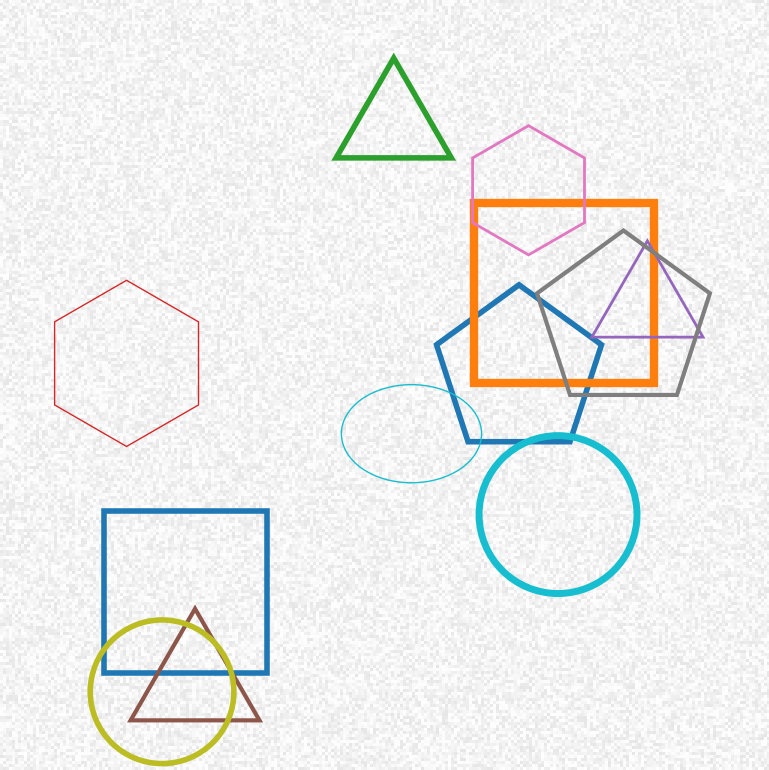[{"shape": "pentagon", "thickness": 2, "radius": 0.56, "center": [0.674, 0.517]}, {"shape": "square", "thickness": 2, "radius": 0.53, "center": [0.241, 0.231]}, {"shape": "square", "thickness": 3, "radius": 0.59, "center": [0.733, 0.62]}, {"shape": "triangle", "thickness": 2, "radius": 0.43, "center": [0.511, 0.838]}, {"shape": "hexagon", "thickness": 0.5, "radius": 0.54, "center": [0.164, 0.528]}, {"shape": "triangle", "thickness": 1, "radius": 0.42, "center": [0.841, 0.604]}, {"shape": "triangle", "thickness": 1.5, "radius": 0.48, "center": [0.253, 0.113]}, {"shape": "hexagon", "thickness": 1, "radius": 0.42, "center": [0.686, 0.753]}, {"shape": "pentagon", "thickness": 1.5, "radius": 0.59, "center": [0.81, 0.583]}, {"shape": "circle", "thickness": 2, "radius": 0.47, "center": [0.21, 0.102]}, {"shape": "oval", "thickness": 0.5, "radius": 0.46, "center": [0.534, 0.437]}, {"shape": "circle", "thickness": 2.5, "radius": 0.51, "center": [0.725, 0.332]}]